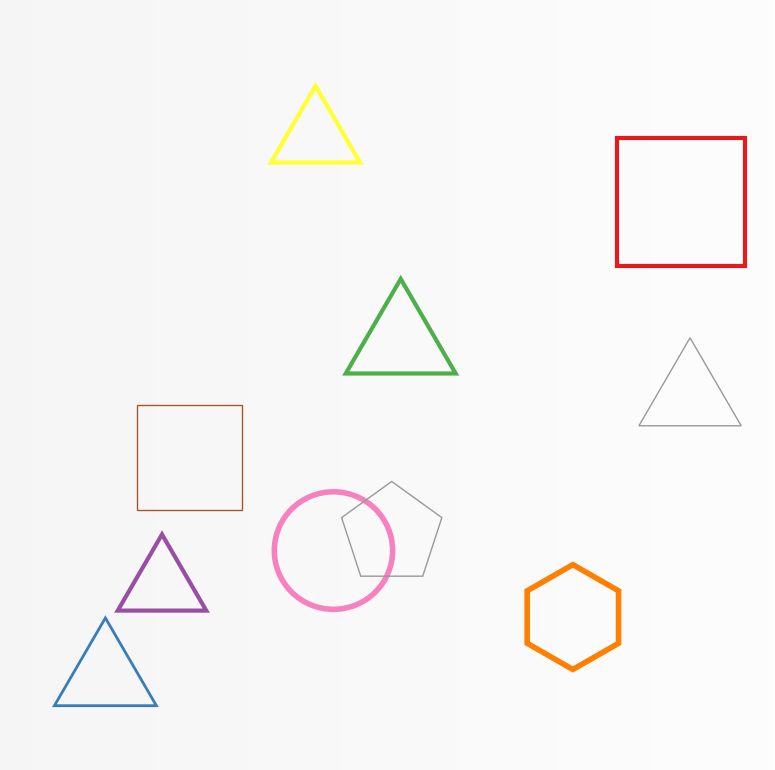[{"shape": "square", "thickness": 1.5, "radius": 0.41, "center": [0.878, 0.738]}, {"shape": "triangle", "thickness": 1, "radius": 0.38, "center": [0.136, 0.122]}, {"shape": "triangle", "thickness": 1.5, "radius": 0.41, "center": [0.517, 0.556]}, {"shape": "triangle", "thickness": 1.5, "radius": 0.33, "center": [0.209, 0.24]}, {"shape": "hexagon", "thickness": 2, "radius": 0.34, "center": [0.739, 0.199]}, {"shape": "triangle", "thickness": 1.5, "radius": 0.33, "center": [0.407, 0.822]}, {"shape": "square", "thickness": 0.5, "radius": 0.34, "center": [0.245, 0.406]}, {"shape": "circle", "thickness": 2, "radius": 0.38, "center": [0.43, 0.285]}, {"shape": "pentagon", "thickness": 0.5, "radius": 0.34, "center": [0.505, 0.307]}, {"shape": "triangle", "thickness": 0.5, "radius": 0.38, "center": [0.89, 0.485]}]